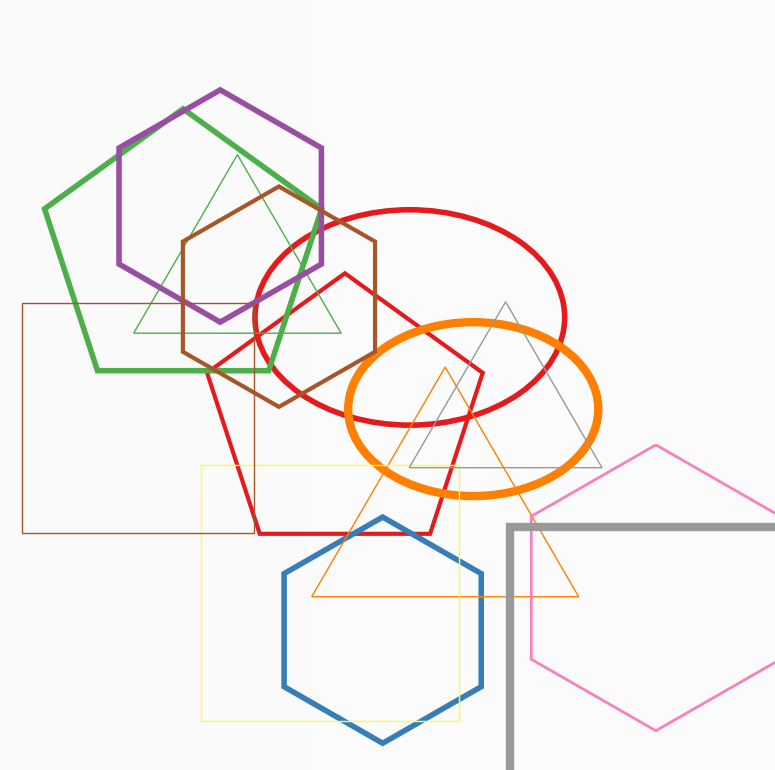[{"shape": "pentagon", "thickness": 1.5, "radius": 0.94, "center": [0.445, 0.458]}, {"shape": "oval", "thickness": 2, "radius": 1.0, "center": [0.529, 0.588]}, {"shape": "hexagon", "thickness": 2, "radius": 0.73, "center": [0.494, 0.182]}, {"shape": "triangle", "thickness": 0.5, "radius": 0.77, "center": [0.306, 0.645]}, {"shape": "pentagon", "thickness": 2, "radius": 0.94, "center": [0.236, 0.671]}, {"shape": "hexagon", "thickness": 2, "radius": 0.75, "center": [0.284, 0.732]}, {"shape": "oval", "thickness": 3, "radius": 0.81, "center": [0.611, 0.469]}, {"shape": "triangle", "thickness": 0.5, "radius": 0.99, "center": [0.574, 0.324]}, {"shape": "square", "thickness": 0.5, "radius": 0.83, "center": [0.426, 0.23]}, {"shape": "square", "thickness": 0.5, "radius": 0.75, "center": [0.178, 0.457]}, {"shape": "hexagon", "thickness": 1.5, "radius": 0.72, "center": [0.36, 0.615]}, {"shape": "hexagon", "thickness": 1, "radius": 0.93, "center": [0.846, 0.237]}, {"shape": "square", "thickness": 3, "radius": 0.86, "center": [0.831, 0.142]}, {"shape": "triangle", "thickness": 0.5, "radius": 0.72, "center": [0.652, 0.464]}]